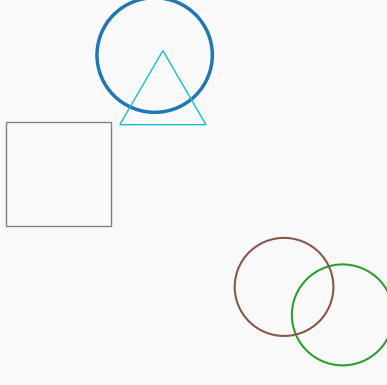[{"shape": "circle", "thickness": 2.5, "radius": 0.74, "center": [0.399, 0.857]}, {"shape": "circle", "thickness": 1.5, "radius": 0.66, "center": [0.884, 0.182]}, {"shape": "circle", "thickness": 1.5, "radius": 0.64, "center": [0.733, 0.255]}, {"shape": "square", "thickness": 1, "radius": 0.68, "center": [0.152, 0.549]}, {"shape": "triangle", "thickness": 1, "radius": 0.64, "center": [0.42, 0.74]}]